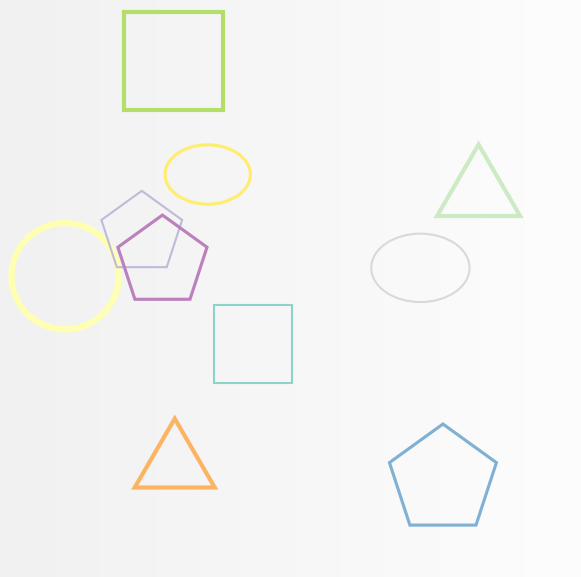[{"shape": "square", "thickness": 1, "radius": 0.34, "center": [0.435, 0.404]}, {"shape": "circle", "thickness": 3, "radius": 0.46, "center": [0.112, 0.521]}, {"shape": "pentagon", "thickness": 1, "radius": 0.37, "center": [0.244, 0.596]}, {"shape": "pentagon", "thickness": 1.5, "radius": 0.48, "center": [0.762, 0.168]}, {"shape": "triangle", "thickness": 2, "radius": 0.4, "center": [0.301, 0.195]}, {"shape": "square", "thickness": 2, "radius": 0.43, "center": [0.298, 0.894]}, {"shape": "oval", "thickness": 1, "radius": 0.42, "center": [0.723, 0.535]}, {"shape": "pentagon", "thickness": 1.5, "radius": 0.4, "center": [0.279, 0.546]}, {"shape": "triangle", "thickness": 2, "radius": 0.41, "center": [0.823, 0.666]}, {"shape": "oval", "thickness": 1.5, "radius": 0.37, "center": [0.357, 0.697]}]